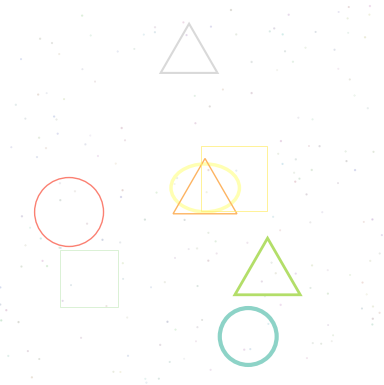[{"shape": "circle", "thickness": 3, "radius": 0.37, "center": [0.645, 0.126]}, {"shape": "oval", "thickness": 2.5, "radius": 0.44, "center": [0.533, 0.512]}, {"shape": "circle", "thickness": 1, "radius": 0.45, "center": [0.179, 0.449]}, {"shape": "triangle", "thickness": 1, "radius": 0.48, "center": [0.532, 0.493]}, {"shape": "triangle", "thickness": 2, "radius": 0.49, "center": [0.695, 0.283]}, {"shape": "triangle", "thickness": 1.5, "radius": 0.43, "center": [0.491, 0.853]}, {"shape": "square", "thickness": 0.5, "radius": 0.37, "center": [0.231, 0.277]}, {"shape": "square", "thickness": 0.5, "radius": 0.42, "center": [0.608, 0.537]}]